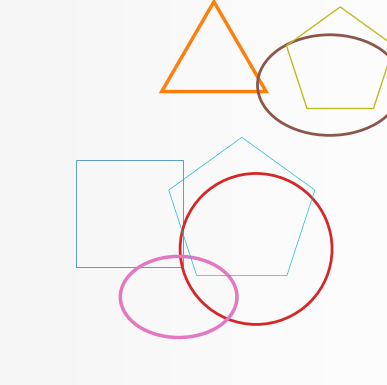[{"shape": "square", "thickness": 0.5, "radius": 0.69, "center": [0.335, 0.445]}, {"shape": "triangle", "thickness": 2.5, "radius": 0.78, "center": [0.552, 0.84]}, {"shape": "circle", "thickness": 2, "radius": 0.98, "center": [0.661, 0.353]}, {"shape": "oval", "thickness": 2, "radius": 0.93, "center": [0.851, 0.779]}, {"shape": "oval", "thickness": 2.5, "radius": 0.75, "center": [0.461, 0.229]}, {"shape": "pentagon", "thickness": 1, "radius": 0.73, "center": [0.878, 0.836]}, {"shape": "pentagon", "thickness": 0.5, "radius": 0.99, "center": [0.624, 0.445]}]